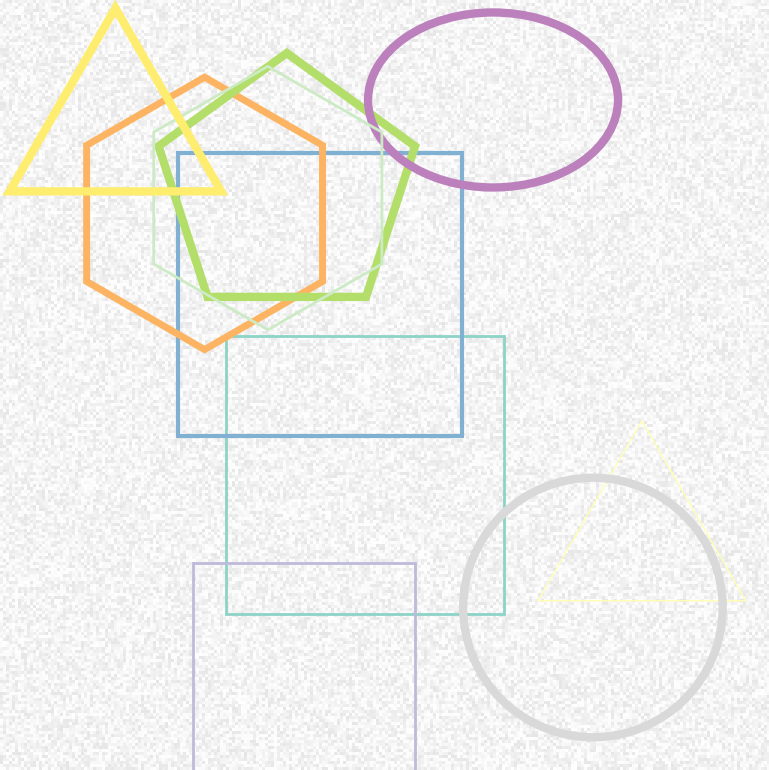[{"shape": "square", "thickness": 1, "radius": 0.9, "center": [0.474, 0.383]}, {"shape": "triangle", "thickness": 0.5, "radius": 0.78, "center": [0.834, 0.298]}, {"shape": "square", "thickness": 1, "radius": 0.72, "center": [0.395, 0.124]}, {"shape": "square", "thickness": 1.5, "radius": 0.92, "center": [0.415, 0.618]}, {"shape": "hexagon", "thickness": 2.5, "radius": 0.88, "center": [0.266, 0.723]}, {"shape": "pentagon", "thickness": 3, "radius": 0.88, "center": [0.372, 0.756]}, {"shape": "circle", "thickness": 3, "radius": 0.84, "center": [0.77, 0.211]}, {"shape": "oval", "thickness": 3, "radius": 0.81, "center": [0.64, 0.87]}, {"shape": "hexagon", "thickness": 1, "radius": 0.86, "center": [0.348, 0.743]}, {"shape": "triangle", "thickness": 3, "radius": 0.79, "center": [0.15, 0.831]}]